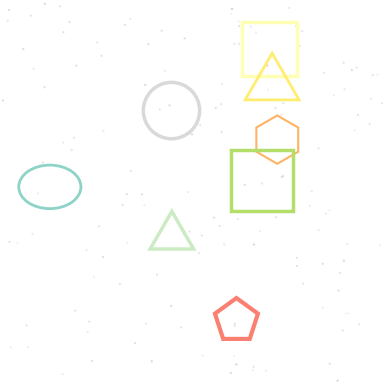[{"shape": "oval", "thickness": 2, "radius": 0.4, "center": [0.129, 0.515]}, {"shape": "square", "thickness": 2.5, "radius": 0.35, "center": [0.7, 0.872]}, {"shape": "pentagon", "thickness": 3, "radius": 0.29, "center": [0.614, 0.167]}, {"shape": "hexagon", "thickness": 1.5, "radius": 0.31, "center": [0.72, 0.637]}, {"shape": "square", "thickness": 2.5, "radius": 0.4, "center": [0.68, 0.532]}, {"shape": "circle", "thickness": 2.5, "radius": 0.37, "center": [0.445, 0.713]}, {"shape": "triangle", "thickness": 2.5, "radius": 0.33, "center": [0.446, 0.386]}, {"shape": "triangle", "thickness": 2, "radius": 0.4, "center": [0.707, 0.781]}]